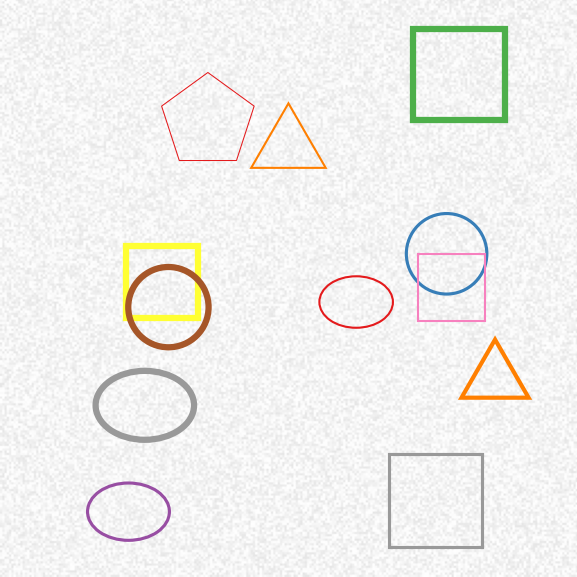[{"shape": "oval", "thickness": 1, "radius": 0.32, "center": [0.617, 0.476]}, {"shape": "pentagon", "thickness": 0.5, "radius": 0.42, "center": [0.36, 0.789]}, {"shape": "circle", "thickness": 1.5, "radius": 0.35, "center": [0.773, 0.56]}, {"shape": "square", "thickness": 3, "radius": 0.4, "center": [0.795, 0.87]}, {"shape": "oval", "thickness": 1.5, "radius": 0.35, "center": [0.222, 0.113]}, {"shape": "triangle", "thickness": 1, "radius": 0.37, "center": [0.499, 0.746]}, {"shape": "triangle", "thickness": 2, "radius": 0.34, "center": [0.857, 0.344]}, {"shape": "square", "thickness": 3, "radius": 0.31, "center": [0.281, 0.51]}, {"shape": "circle", "thickness": 3, "radius": 0.35, "center": [0.292, 0.467]}, {"shape": "square", "thickness": 1, "radius": 0.29, "center": [0.782, 0.501]}, {"shape": "oval", "thickness": 3, "radius": 0.43, "center": [0.251, 0.297]}, {"shape": "square", "thickness": 1.5, "radius": 0.4, "center": [0.754, 0.132]}]